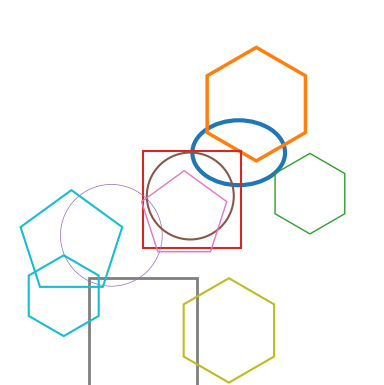[{"shape": "oval", "thickness": 3, "radius": 0.6, "center": [0.62, 0.603]}, {"shape": "hexagon", "thickness": 2.5, "radius": 0.74, "center": [0.666, 0.729]}, {"shape": "hexagon", "thickness": 1, "radius": 0.52, "center": [0.805, 0.497]}, {"shape": "square", "thickness": 1.5, "radius": 0.63, "center": [0.499, 0.482]}, {"shape": "circle", "thickness": 0.5, "radius": 0.66, "center": [0.289, 0.389]}, {"shape": "circle", "thickness": 1.5, "radius": 0.56, "center": [0.494, 0.491]}, {"shape": "pentagon", "thickness": 1, "radius": 0.58, "center": [0.478, 0.44]}, {"shape": "square", "thickness": 2, "radius": 0.7, "center": [0.372, 0.138]}, {"shape": "hexagon", "thickness": 1.5, "radius": 0.68, "center": [0.595, 0.142]}, {"shape": "hexagon", "thickness": 1.5, "radius": 0.52, "center": [0.166, 0.232]}, {"shape": "pentagon", "thickness": 1.5, "radius": 0.69, "center": [0.185, 0.367]}]